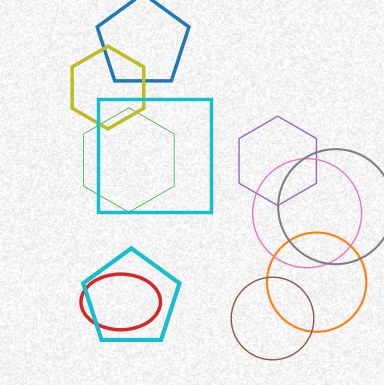[{"shape": "pentagon", "thickness": 2.5, "radius": 0.63, "center": [0.372, 0.891]}, {"shape": "circle", "thickness": 1.5, "radius": 0.64, "center": [0.823, 0.267]}, {"shape": "hexagon", "thickness": 0.5, "radius": 0.68, "center": [0.335, 0.584]}, {"shape": "oval", "thickness": 2.5, "radius": 0.52, "center": [0.314, 0.216]}, {"shape": "hexagon", "thickness": 1, "radius": 0.58, "center": [0.721, 0.582]}, {"shape": "circle", "thickness": 1, "radius": 0.54, "center": [0.708, 0.173]}, {"shape": "circle", "thickness": 1, "radius": 0.71, "center": [0.798, 0.446]}, {"shape": "circle", "thickness": 1.5, "radius": 0.75, "center": [0.872, 0.463]}, {"shape": "hexagon", "thickness": 2.5, "radius": 0.54, "center": [0.28, 0.772]}, {"shape": "square", "thickness": 2.5, "radius": 0.73, "center": [0.402, 0.597]}, {"shape": "pentagon", "thickness": 3, "radius": 0.66, "center": [0.341, 0.223]}]